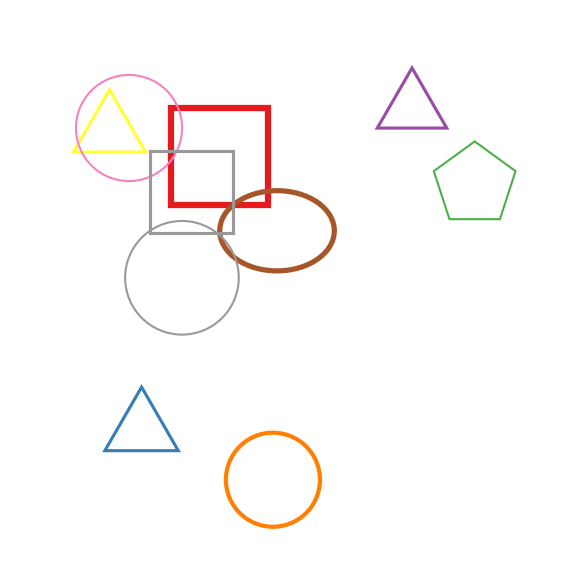[{"shape": "square", "thickness": 3, "radius": 0.42, "center": [0.38, 0.728]}, {"shape": "triangle", "thickness": 1.5, "radius": 0.37, "center": [0.245, 0.255]}, {"shape": "pentagon", "thickness": 1, "radius": 0.37, "center": [0.822, 0.68]}, {"shape": "triangle", "thickness": 1.5, "radius": 0.35, "center": [0.713, 0.812]}, {"shape": "circle", "thickness": 2, "radius": 0.41, "center": [0.473, 0.168]}, {"shape": "triangle", "thickness": 1.5, "radius": 0.36, "center": [0.19, 0.772]}, {"shape": "oval", "thickness": 2.5, "radius": 0.5, "center": [0.48, 0.6]}, {"shape": "circle", "thickness": 1, "radius": 0.46, "center": [0.223, 0.777]}, {"shape": "square", "thickness": 1.5, "radius": 0.36, "center": [0.332, 0.667]}, {"shape": "circle", "thickness": 1, "radius": 0.49, "center": [0.315, 0.518]}]